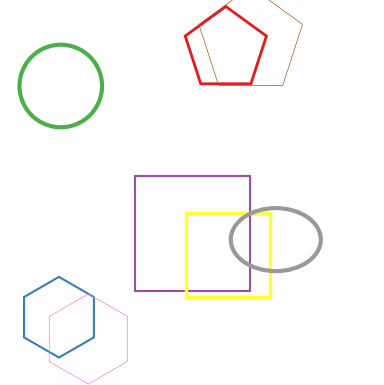[{"shape": "pentagon", "thickness": 2, "radius": 0.55, "center": [0.587, 0.872]}, {"shape": "hexagon", "thickness": 1.5, "radius": 0.52, "center": [0.153, 0.176]}, {"shape": "circle", "thickness": 3, "radius": 0.54, "center": [0.158, 0.777]}, {"shape": "square", "thickness": 1.5, "radius": 0.75, "center": [0.5, 0.393]}, {"shape": "square", "thickness": 2.5, "radius": 0.54, "center": [0.592, 0.339]}, {"shape": "pentagon", "thickness": 0.5, "radius": 0.71, "center": [0.651, 0.893]}, {"shape": "hexagon", "thickness": 0.5, "radius": 0.59, "center": [0.229, 0.12]}, {"shape": "oval", "thickness": 3, "radius": 0.58, "center": [0.716, 0.378]}]